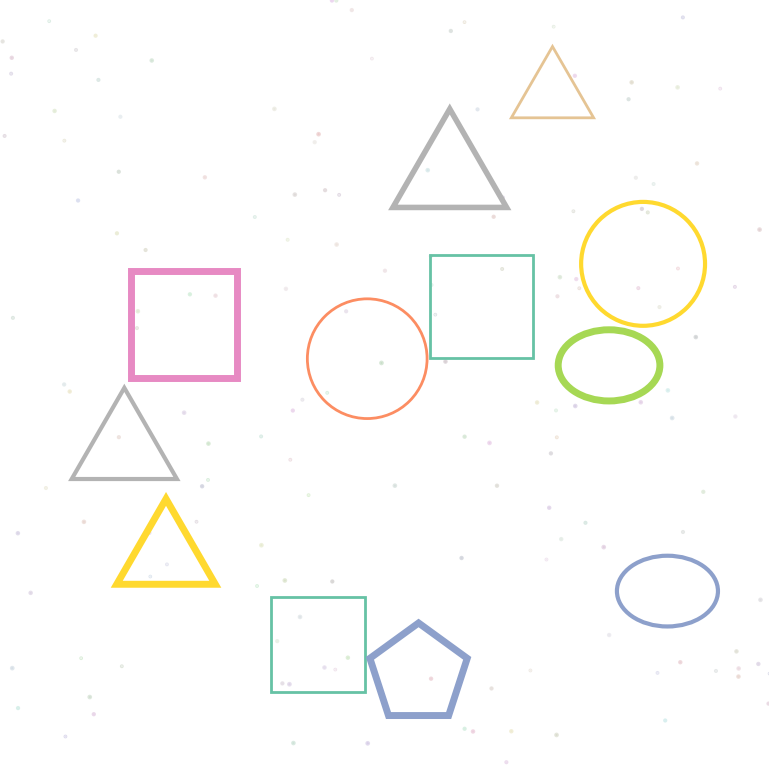[{"shape": "square", "thickness": 1, "radius": 0.31, "center": [0.413, 0.163]}, {"shape": "square", "thickness": 1, "radius": 0.34, "center": [0.625, 0.602]}, {"shape": "circle", "thickness": 1, "radius": 0.39, "center": [0.477, 0.534]}, {"shape": "oval", "thickness": 1.5, "radius": 0.33, "center": [0.867, 0.232]}, {"shape": "pentagon", "thickness": 2.5, "radius": 0.33, "center": [0.544, 0.124]}, {"shape": "square", "thickness": 2.5, "radius": 0.35, "center": [0.239, 0.578]}, {"shape": "oval", "thickness": 2.5, "radius": 0.33, "center": [0.791, 0.525]}, {"shape": "triangle", "thickness": 2.5, "radius": 0.37, "center": [0.216, 0.278]}, {"shape": "circle", "thickness": 1.5, "radius": 0.4, "center": [0.835, 0.657]}, {"shape": "triangle", "thickness": 1, "radius": 0.31, "center": [0.718, 0.878]}, {"shape": "triangle", "thickness": 2, "radius": 0.43, "center": [0.584, 0.773]}, {"shape": "triangle", "thickness": 1.5, "radius": 0.39, "center": [0.161, 0.417]}]